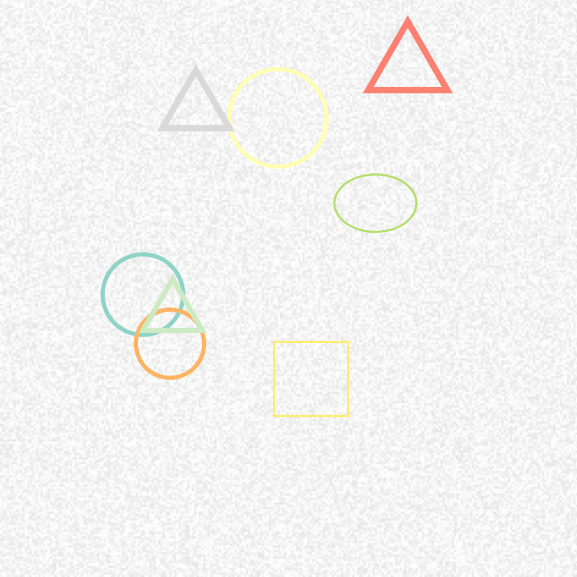[{"shape": "circle", "thickness": 2, "radius": 0.35, "center": [0.247, 0.489]}, {"shape": "circle", "thickness": 2, "radius": 0.42, "center": [0.481, 0.795]}, {"shape": "triangle", "thickness": 3, "radius": 0.4, "center": [0.706, 0.883]}, {"shape": "circle", "thickness": 2, "radius": 0.3, "center": [0.294, 0.404]}, {"shape": "oval", "thickness": 1, "radius": 0.36, "center": [0.65, 0.647]}, {"shape": "triangle", "thickness": 3, "radius": 0.34, "center": [0.339, 0.811]}, {"shape": "triangle", "thickness": 2.5, "radius": 0.3, "center": [0.299, 0.457]}, {"shape": "square", "thickness": 1, "radius": 0.32, "center": [0.538, 0.342]}]